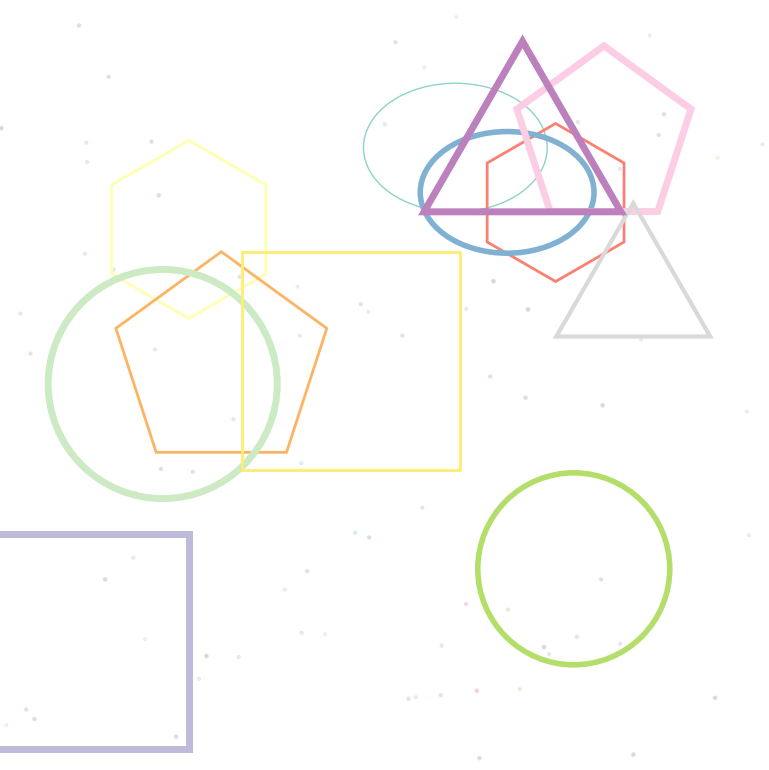[{"shape": "oval", "thickness": 0.5, "radius": 0.6, "center": [0.591, 0.808]}, {"shape": "hexagon", "thickness": 1, "radius": 0.58, "center": [0.245, 0.702]}, {"shape": "square", "thickness": 2.5, "radius": 0.7, "center": [0.106, 0.167]}, {"shape": "hexagon", "thickness": 1, "radius": 0.51, "center": [0.722, 0.737]}, {"shape": "oval", "thickness": 2, "radius": 0.56, "center": [0.659, 0.75]}, {"shape": "pentagon", "thickness": 1, "radius": 0.72, "center": [0.287, 0.529]}, {"shape": "circle", "thickness": 2, "radius": 0.62, "center": [0.745, 0.261]}, {"shape": "pentagon", "thickness": 2.5, "radius": 0.59, "center": [0.784, 0.822]}, {"shape": "triangle", "thickness": 1.5, "radius": 0.58, "center": [0.822, 0.621]}, {"shape": "triangle", "thickness": 2.5, "radius": 0.74, "center": [0.679, 0.799]}, {"shape": "circle", "thickness": 2.5, "radius": 0.74, "center": [0.211, 0.501]}, {"shape": "square", "thickness": 1, "radius": 0.71, "center": [0.455, 0.531]}]